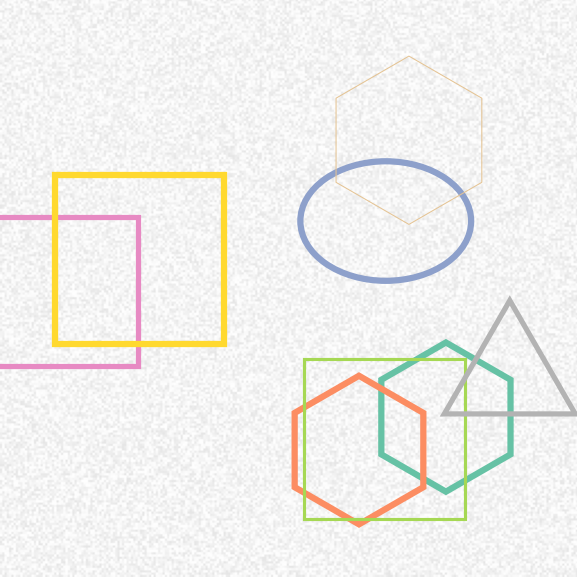[{"shape": "hexagon", "thickness": 3, "radius": 0.65, "center": [0.772, 0.277]}, {"shape": "hexagon", "thickness": 3, "radius": 0.64, "center": [0.622, 0.22]}, {"shape": "oval", "thickness": 3, "radius": 0.74, "center": [0.668, 0.616]}, {"shape": "square", "thickness": 2.5, "radius": 0.65, "center": [0.11, 0.494]}, {"shape": "square", "thickness": 1.5, "radius": 0.69, "center": [0.666, 0.239]}, {"shape": "square", "thickness": 3, "radius": 0.73, "center": [0.242, 0.55]}, {"shape": "hexagon", "thickness": 0.5, "radius": 0.73, "center": [0.708, 0.756]}, {"shape": "triangle", "thickness": 2.5, "radius": 0.65, "center": [0.883, 0.348]}]